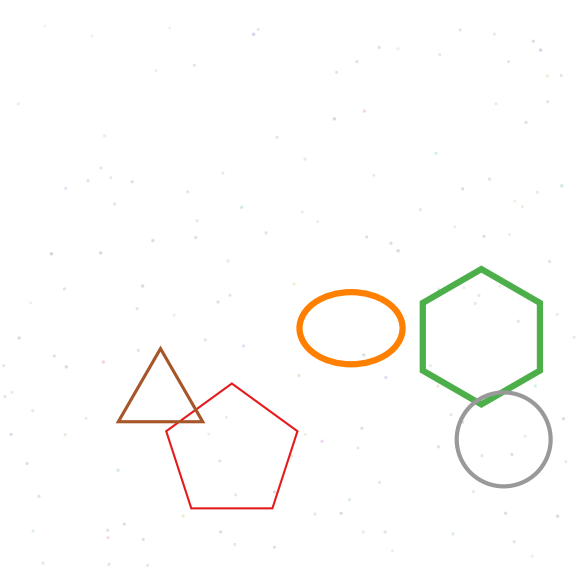[{"shape": "pentagon", "thickness": 1, "radius": 0.6, "center": [0.401, 0.216]}, {"shape": "hexagon", "thickness": 3, "radius": 0.59, "center": [0.834, 0.416]}, {"shape": "oval", "thickness": 3, "radius": 0.45, "center": [0.608, 0.431]}, {"shape": "triangle", "thickness": 1.5, "radius": 0.42, "center": [0.278, 0.311]}, {"shape": "circle", "thickness": 2, "radius": 0.41, "center": [0.872, 0.238]}]